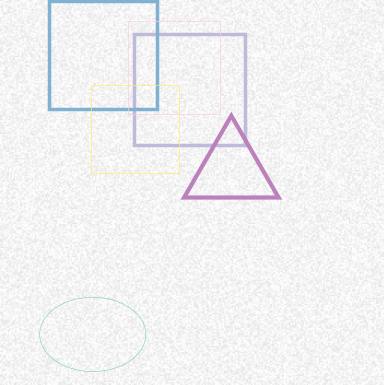[{"shape": "oval", "thickness": 0.5, "radius": 0.69, "center": [0.241, 0.131]}, {"shape": "square", "thickness": 2.5, "radius": 0.72, "center": [0.492, 0.768]}, {"shape": "square", "thickness": 2.5, "radius": 0.7, "center": [0.267, 0.857]}, {"shape": "square", "thickness": 0.5, "radius": 0.6, "center": [0.452, 0.824]}, {"shape": "triangle", "thickness": 3, "radius": 0.71, "center": [0.601, 0.558]}, {"shape": "square", "thickness": 0.5, "radius": 0.57, "center": [0.351, 0.664]}]